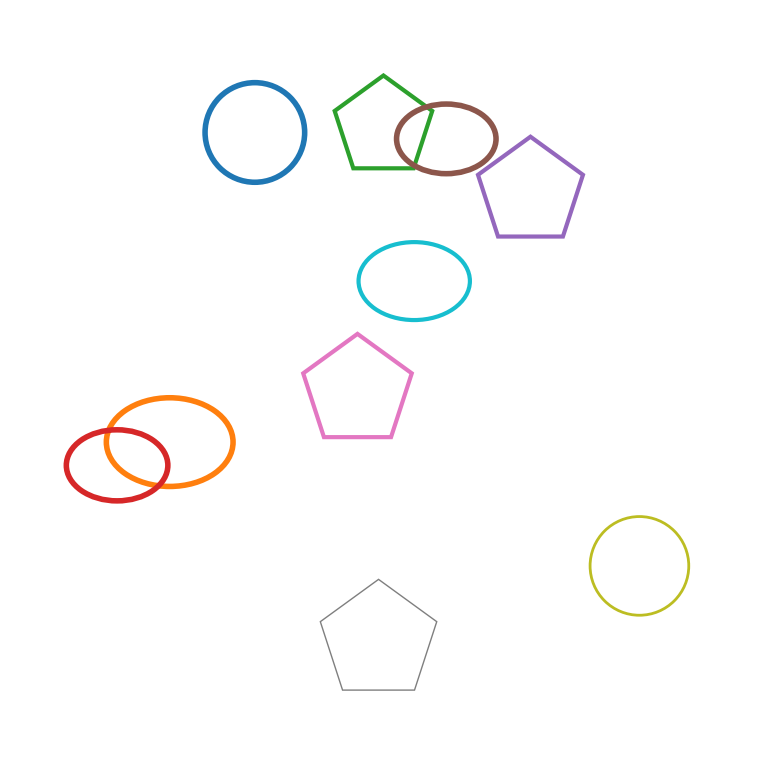[{"shape": "circle", "thickness": 2, "radius": 0.32, "center": [0.331, 0.828]}, {"shape": "oval", "thickness": 2, "radius": 0.41, "center": [0.22, 0.426]}, {"shape": "pentagon", "thickness": 1.5, "radius": 0.33, "center": [0.498, 0.835]}, {"shape": "oval", "thickness": 2, "radius": 0.33, "center": [0.152, 0.396]}, {"shape": "pentagon", "thickness": 1.5, "radius": 0.36, "center": [0.689, 0.751]}, {"shape": "oval", "thickness": 2, "radius": 0.32, "center": [0.58, 0.82]}, {"shape": "pentagon", "thickness": 1.5, "radius": 0.37, "center": [0.464, 0.492]}, {"shape": "pentagon", "thickness": 0.5, "radius": 0.4, "center": [0.492, 0.168]}, {"shape": "circle", "thickness": 1, "radius": 0.32, "center": [0.83, 0.265]}, {"shape": "oval", "thickness": 1.5, "radius": 0.36, "center": [0.538, 0.635]}]